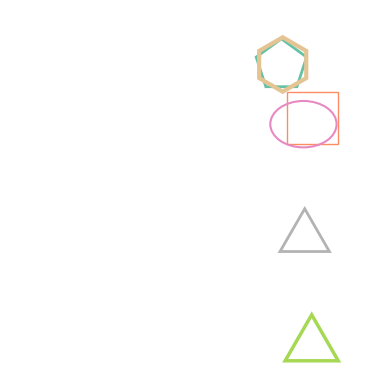[{"shape": "pentagon", "thickness": 2, "radius": 0.34, "center": [0.731, 0.83]}, {"shape": "square", "thickness": 1, "radius": 0.33, "center": [0.811, 0.693]}, {"shape": "oval", "thickness": 1.5, "radius": 0.43, "center": [0.788, 0.677]}, {"shape": "triangle", "thickness": 2.5, "radius": 0.4, "center": [0.81, 0.103]}, {"shape": "hexagon", "thickness": 3, "radius": 0.35, "center": [0.734, 0.832]}, {"shape": "triangle", "thickness": 2, "radius": 0.37, "center": [0.791, 0.384]}]